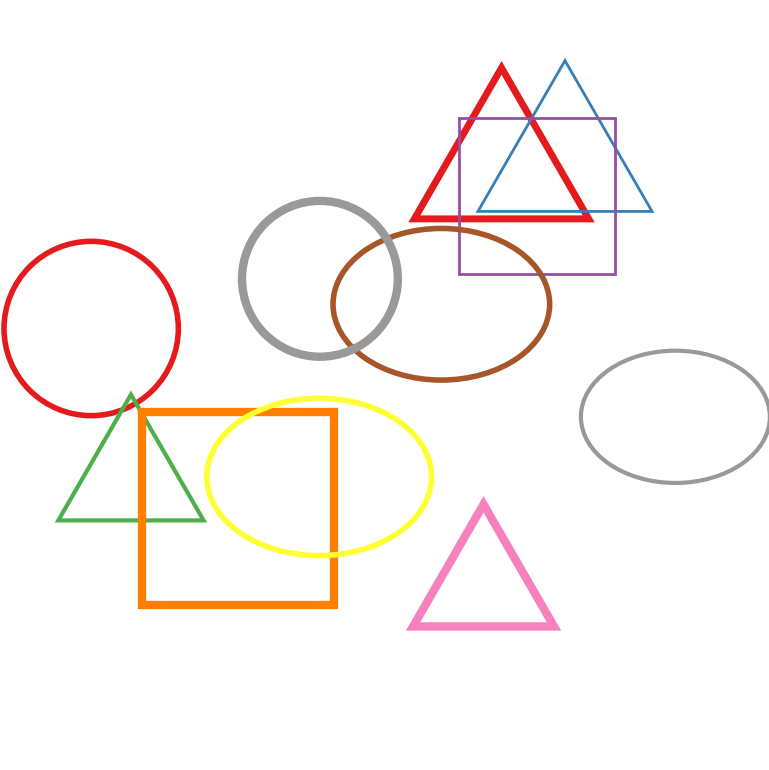[{"shape": "circle", "thickness": 2, "radius": 0.57, "center": [0.118, 0.573]}, {"shape": "triangle", "thickness": 2.5, "radius": 0.65, "center": [0.651, 0.781]}, {"shape": "triangle", "thickness": 1, "radius": 0.65, "center": [0.734, 0.791]}, {"shape": "triangle", "thickness": 1.5, "radius": 0.54, "center": [0.17, 0.379]}, {"shape": "square", "thickness": 1, "radius": 0.51, "center": [0.697, 0.745]}, {"shape": "square", "thickness": 3, "radius": 0.62, "center": [0.309, 0.34]}, {"shape": "oval", "thickness": 2, "radius": 0.73, "center": [0.415, 0.381]}, {"shape": "oval", "thickness": 2, "radius": 0.7, "center": [0.573, 0.605]}, {"shape": "triangle", "thickness": 3, "radius": 0.53, "center": [0.628, 0.239]}, {"shape": "circle", "thickness": 3, "radius": 0.51, "center": [0.415, 0.638]}, {"shape": "oval", "thickness": 1.5, "radius": 0.61, "center": [0.877, 0.459]}]